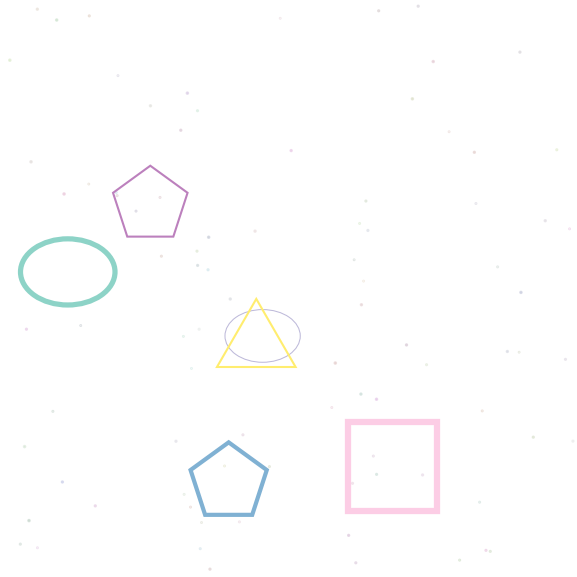[{"shape": "oval", "thickness": 2.5, "radius": 0.41, "center": [0.117, 0.528]}, {"shape": "oval", "thickness": 0.5, "radius": 0.33, "center": [0.455, 0.417]}, {"shape": "pentagon", "thickness": 2, "radius": 0.35, "center": [0.396, 0.164]}, {"shape": "square", "thickness": 3, "radius": 0.38, "center": [0.68, 0.191]}, {"shape": "pentagon", "thickness": 1, "radius": 0.34, "center": [0.26, 0.644]}, {"shape": "triangle", "thickness": 1, "radius": 0.39, "center": [0.444, 0.403]}]